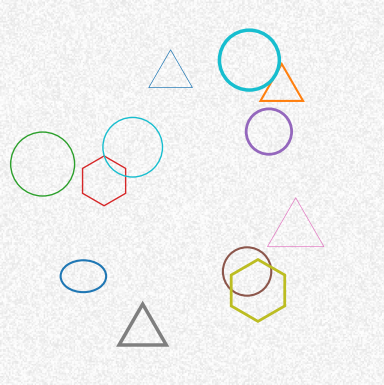[{"shape": "triangle", "thickness": 0.5, "radius": 0.33, "center": [0.443, 0.805]}, {"shape": "oval", "thickness": 1.5, "radius": 0.3, "center": [0.217, 0.283]}, {"shape": "triangle", "thickness": 1.5, "radius": 0.32, "center": [0.732, 0.77]}, {"shape": "circle", "thickness": 1, "radius": 0.42, "center": [0.111, 0.574]}, {"shape": "hexagon", "thickness": 1, "radius": 0.32, "center": [0.27, 0.53]}, {"shape": "circle", "thickness": 2, "radius": 0.29, "center": [0.698, 0.658]}, {"shape": "circle", "thickness": 1.5, "radius": 0.31, "center": [0.642, 0.295]}, {"shape": "triangle", "thickness": 0.5, "radius": 0.42, "center": [0.768, 0.402]}, {"shape": "triangle", "thickness": 2.5, "radius": 0.35, "center": [0.371, 0.139]}, {"shape": "hexagon", "thickness": 2, "radius": 0.4, "center": [0.67, 0.246]}, {"shape": "circle", "thickness": 1, "radius": 0.39, "center": [0.345, 0.618]}, {"shape": "circle", "thickness": 2.5, "radius": 0.39, "center": [0.648, 0.844]}]